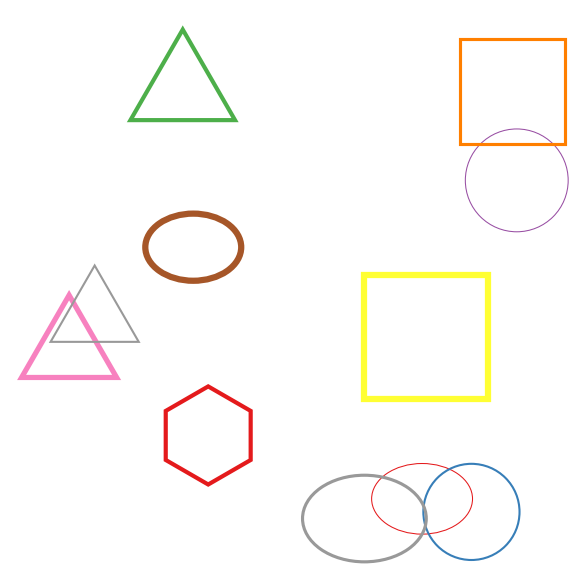[{"shape": "hexagon", "thickness": 2, "radius": 0.42, "center": [0.361, 0.245]}, {"shape": "oval", "thickness": 0.5, "radius": 0.44, "center": [0.731, 0.135]}, {"shape": "circle", "thickness": 1, "radius": 0.42, "center": [0.816, 0.113]}, {"shape": "triangle", "thickness": 2, "radius": 0.52, "center": [0.316, 0.843]}, {"shape": "circle", "thickness": 0.5, "radius": 0.45, "center": [0.895, 0.687]}, {"shape": "square", "thickness": 1.5, "radius": 0.46, "center": [0.887, 0.84]}, {"shape": "square", "thickness": 3, "radius": 0.54, "center": [0.738, 0.415]}, {"shape": "oval", "thickness": 3, "radius": 0.42, "center": [0.335, 0.571]}, {"shape": "triangle", "thickness": 2.5, "radius": 0.47, "center": [0.12, 0.393]}, {"shape": "oval", "thickness": 1.5, "radius": 0.54, "center": [0.631, 0.101]}, {"shape": "triangle", "thickness": 1, "radius": 0.44, "center": [0.164, 0.451]}]